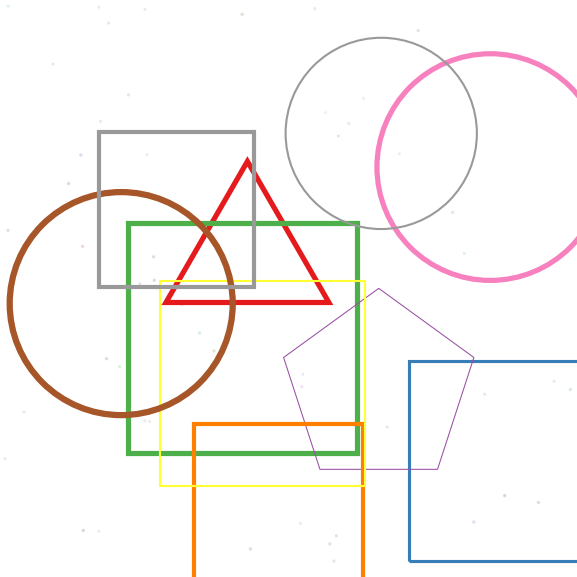[{"shape": "triangle", "thickness": 2.5, "radius": 0.81, "center": [0.428, 0.557]}, {"shape": "square", "thickness": 1.5, "radius": 0.87, "center": [0.882, 0.2]}, {"shape": "square", "thickness": 2.5, "radius": 1.0, "center": [0.42, 0.414]}, {"shape": "pentagon", "thickness": 0.5, "radius": 0.87, "center": [0.656, 0.327]}, {"shape": "square", "thickness": 2, "radius": 0.73, "center": [0.482, 0.118]}, {"shape": "square", "thickness": 1, "radius": 0.89, "center": [0.455, 0.335]}, {"shape": "circle", "thickness": 3, "radius": 0.97, "center": [0.21, 0.473]}, {"shape": "circle", "thickness": 2.5, "radius": 0.98, "center": [0.849, 0.71]}, {"shape": "square", "thickness": 2, "radius": 0.67, "center": [0.305, 0.637]}, {"shape": "circle", "thickness": 1, "radius": 0.83, "center": [0.66, 0.768]}]